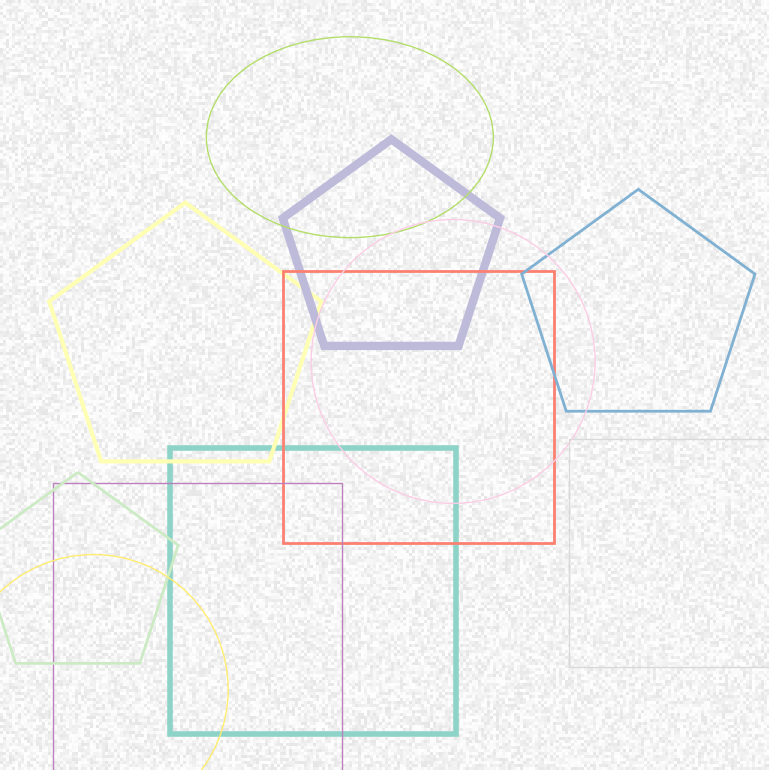[{"shape": "square", "thickness": 2, "radius": 0.93, "center": [0.406, 0.233]}, {"shape": "pentagon", "thickness": 1.5, "radius": 0.93, "center": [0.241, 0.551]}, {"shape": "pentagon", "thickness": 3, "radius": 0.74, "center": [0.508, 0.671]}, {"shape": "square", "thickness": 1, "radius": 0.88, "center": [0.544, 0.471]}, {"shape": "pentagon", "thickness": 1, "radius": 0.8, "center": [0.829, 0.595]}, {"shape": "oval", "thickness": 0.5, "radius": 0.93, "center": [0.454, 0.822]}, {"shape": "circle", "thickness": 0.5, "radius": 0.92, "center": [0.588, 0.531]}, {"shape": "square", "thickness": 0.5, "radius": 0.74, "center": [0.886, 0.282]}, {"shape": "square", "thickness": 0.5, "radius": 0.94, "center": [0.256, 0.184]}, {"shape": "pentagon", "thickness": 1, "radius": 0.69, "center": [0.101, 0.249]}, {"shape": "circle", "thickness": 0.5, "radius": 0.88, "center": [0.121, 0.105]}]